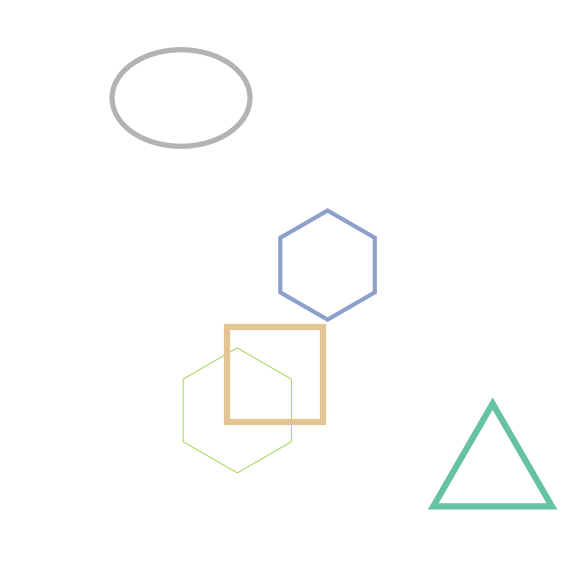[{"shape": "triangle", "thickness": 3, "radius": 0.59, "center": [0.853, 0.182]}, {"shape": "hexagon", "thickness": 2, "radius": 0.47, "center": [0.567, 0.54]}, {"shape": "hexagon", "thickness": 0.5, "radius": 0.54, "center": [0.411, 0.288]}, {"shape": "square", "thickness": 3, "radius": 0.41, "center": [0.476, 0.35]}, {"shape": "oval", "thickness": 2.5, "radius": 0.6, "center": [0.313, 0.829]}]